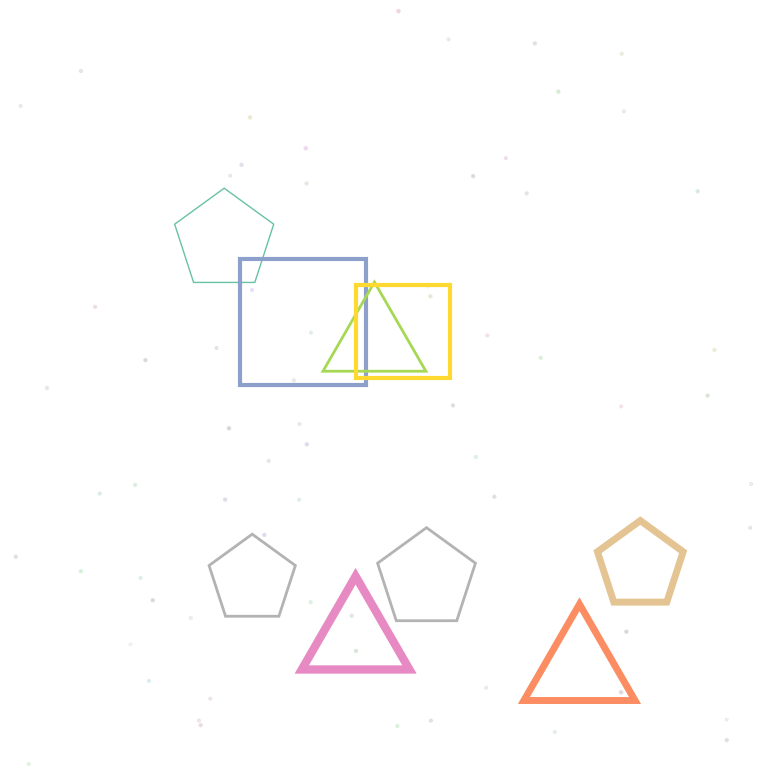[{"shape": "pentagon", "thickness": 0.5, "radius": 0.34, "center": [0.291, 0.688]}, {"shape": "triangle", "thickness": 2.5, "radius": 0.42, "center": [0.753, 0.132]}, {"shape": "square", "thickness": 1.5, "radius": 0.41, "center": [0.393, 0.582]}, {"shape": "triangle", "thickness": 3, "radius": 0.4, "center": [0.462, 0.171]}, {"shape": "triangle", "thickness": 1, "radius": 0.39, "center": [0.486, 0.556]}, {"shape": "square", "thickness": 1.5, "radius": 0.3, "center": [0.524, 0.57]}, {"shape": "pentagon", "thickness": 2.5, "radius": 0.29, "center": [0.832, 0.265]}, {"shape": "pentagon", "thickness": 1, "radius": 0.33, "center": [0.554, 0.248]}, {"shape": "pentagon", "thickness": 1, "radius": 0.29, "center": [0.328, 0.247]}]